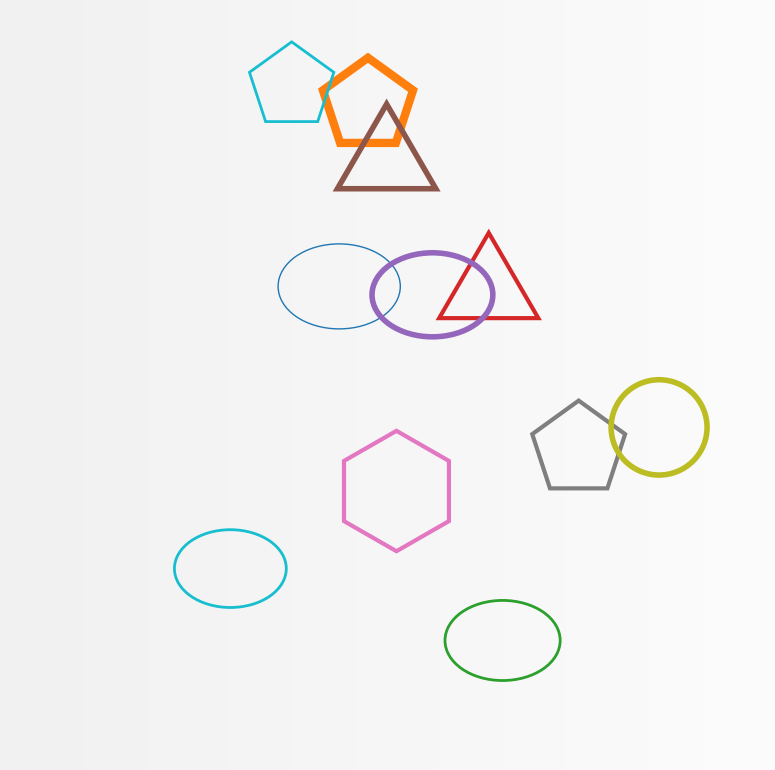[{"shape": "oval", "thickness": 0.5, "radius": 0.39, "center": [0.438, 0.628]}, {"shape": "pentagon", "thickness": 3, "radius": 0.31, "center": [0.475, 0.864]}, {"shape": "oval", "thickness": 1, "radius": 0.37, "center": [0.648, 0.168]}, {"shape": "triangle", "thickness": 1.5, "radius": 0.37, "center": [0.631, 0.624]}, {"shape": "oval", "thickness": 2, "radius": 0.39, "center": [0.558, 0.617]}, {"shape": "triangle", "thickness": 2, "radius": 0.37, "center": [0.499, 0.792]}, {"shape": "hexagon", "thickness": 1.5, "radius": 0.39, "center": [0.512, 0.362]}, {"shape": "pentagon", "thickness": 1.5, "radius": 0.31, "center": [0.747, 0.417]}, {"shape": "circle", "thickness": 2, "radius": 0.31, "center": [0.85, 0.445]}, {"shape": "oval", "thickness": 1, "radius": 0.36, "center": [0.297, 0.262]}, {"shape": "pentagon", "thickness": 1, "radius": 0.29, "center": [0.376, 0.888]}]